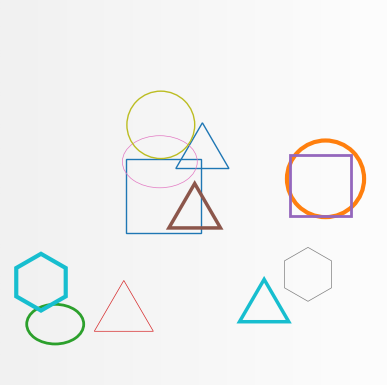[{"shape": "triangle", "thickness": 1, "radius": 0.4, "center": [0.522, 0.602]}, {"shape": "square", "thickness": 1, "radius": 0.48, "center": [0.421, 0.491]}, {"shape": "circle", "thickness": 3, "radius": 0.5, "center": [0.84, 0.536]}, {"shape": "oval", "thickness": 2, "radius": 0.37, "center": [0.142, 0.158]}, {"shape": "triangle", "thickness": 0.5, "radius": 0.44, "center": [0.32, 0.184]}, {"shape": "square", "thickness": 2, "radius": 0.39, "center": [0.828, 0.519]}, {"shape": "triangle", "thickness": 2.5, "radius": 0.38, "center": [0.502, 0.446]}, {"shape": "oval", "thickness": 0.5, "radius": 0.48, "center": [0.412, 0.58]}, {"shape": "hexagon", "thickness": 0.5, "radius": 0.35, "center": [0.795, 0.287]}, {"shape": "circle", "thickness": 1, "radius": 0.44, "center": [0.415, 0.676]}, {"shape": "triangle", "thickness": 2.5, "radius": 0.37, "center": [0.682, 0.201]}, {"shape": "hexagon", "thickness": 3, "radius": 0.37, "center": [0.106, 0.267]}]